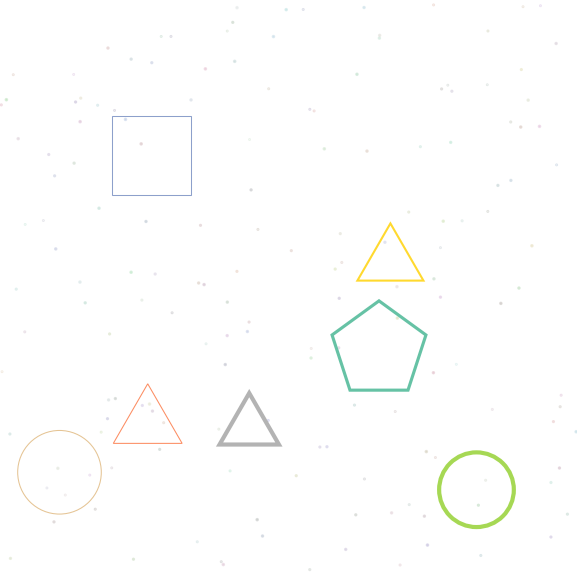[{"shape": "pentagon", "thickness": 1.5, "radius": 0.43, "center": [0.656, 0.393]}, {"shape": "triangle", "thickness": 0.5, "radius": 0.34, "center": [0.256, 0.266]}, {"shape": "square", "thickness": 0.5, "radius": 0.34, "center": [0.262, 0.73]}, {"shape": "circle", "thickness": 2, "radius": 0.32, "center": [0.825, 0.151]}, {"shape": "triangle", "thickness": 1, "radius": 0.33, "center": [0.676, 0.546]}, {"shape": "circle", "thickness": 0.5, "radius": 0.36, "center": [0.103, 0.181]}, {"shape": "triangle", "thickness": 2, "radius": 0.3, "center": [0.432, 0.259]}]